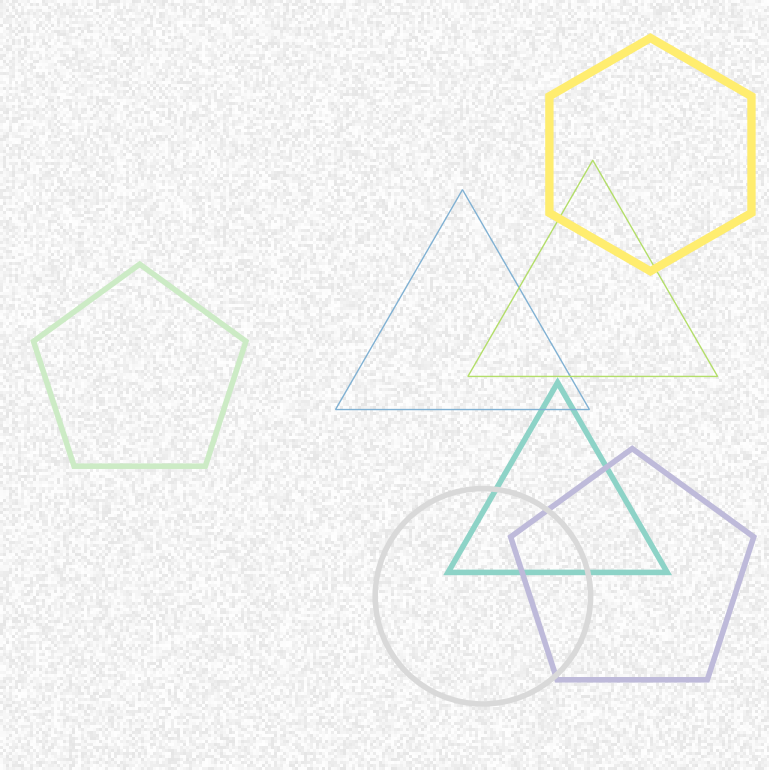[{"shape": "triangle", "thickness": 2, "radius": 0.82, "center": [0.724, 0.339]}, {"shape": "pentagon", "thickness": 2, "radius": 0.83, "center": [0.821, 0.251]}, {"shape": "triangle", "thickness": 0.5, "radius": 0.95, "center": [0.601, 0.563]}, {"shape": "triangle", "thickness": 0.5, "radius": 0.94, "center": [0.77, 0.605]}, {"shape": "circle", "thickness": 2, "radius": 0.7, "center": [0.627, 0.226]}, {"shape": "pentagon", "thickness": 2, "radius": 0.73, "center": [0.181, 0.512]}, {"shape": "hexagon", "thickness": 3, "radius": 0.76, "center": [0.845, 0.799]}]